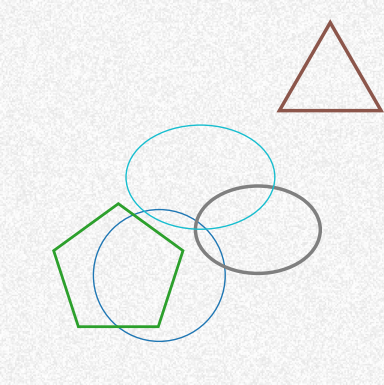[{"shape": "circle", "thickness": 1, "radius": 0.86, "center": [0.414, 0.284]}, {"shape": "pentagon", "thickness": 2, "radius": 0.88, "center": [0.307, 0.294]}, {"shape": "triangle", "thickness": 2.5, "radius": 0.76, "center": [0.858, 0.789]}, {"shape": "oval", "thickness": 2.5, "radius": 0.81, "center": [0.67, 0.403]}, {"shape": "oval", "thickness": 1, "radius": 0.97, "center": [0.521, 0.54]}]